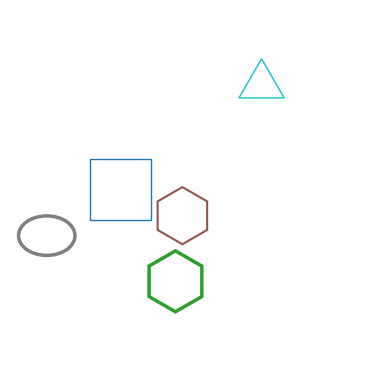[{"shape": "square", "thickness": 1, "radius": 0.39, "center": [0.312, 0.508]}, {"shape": "hexagon", "thickness": 2.5, "radius": 0.4, "center": [0.456, 0.269]}, {"shape": "hexagon", "thickness": 1.5, "radius": 0.37, "center": [0.474, 0.44]}, {"shape": "oval", "thickness": 2.5, "radius": 0.37, "center": [0.121, 0.388]}, {"shape": "triangle", "thickness": 1, "radius": 0.34, "center": [0.679, 0.78]}]